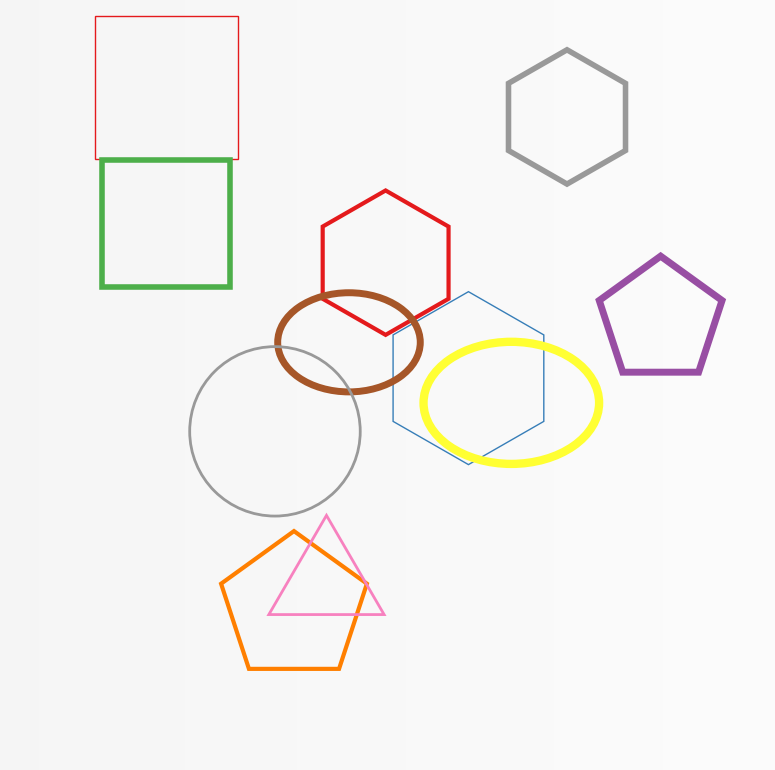[{"shape": "square", "thickness": 0.5, "radius": 0.46, "center": [0.215, 0.886]}, {"shape": "hexagon", "thickness": 1.5, "radius": 0.47, "center": [0.498, 0.659]}, {"shape": "hexagon", "thickness": 0.5, "radius": 0.56, "center": [0.604, 0.509]}, {"shape": "square", "thickness": 2, "radius": 0.41, "center": [0.214, 0.709]}, {"shape": "pentagon", "thickness": 2.5, "radius": 0.42, "center": [0.852, 0.584]}, {"shape": "pentagon", "thickness": 1.5, "radius": 0.49, "center": [0.379, 0.211]}, {"shape": "oval", "thickness": 3, "radius": 0.57, "center": [0.66, 0.477]}, {"shape": "oval", "thickness": 2.5, "radius": 0.46, "center": [0.45, 0.555]}, {"shape": "triangle", "thickness": 1, "radius": 0.43, "center": [0.421, 0.245]}, {"shape": "hexagon", "thickness": 2, "radius": 0.44, "center": [0.732, 0.848]}, {"shape": "circle", "thickness": 1, "radius": 0.55, "center": [0.355, 0.44]}]